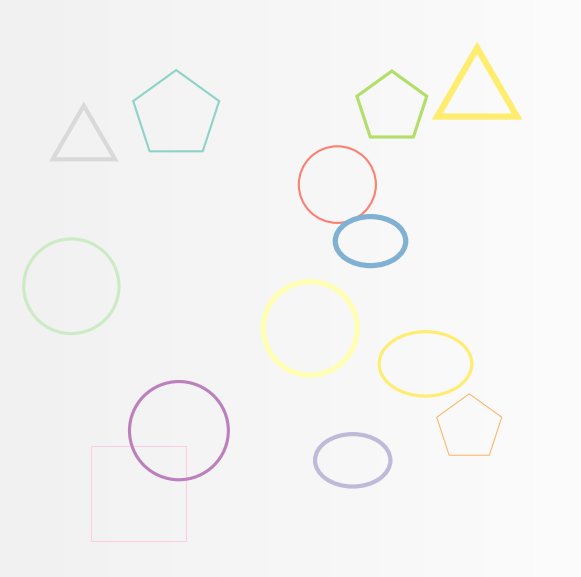[{"shape": "pentagon", "thickness": 1, "radius": 0.39, "center": [0.303, 0.8]}, {"shape": "circle", "thickness": 2.5, "radius": 0.4, "center": [0.534, 0.431]}, {"shape": "oval", "thickness": 2, "radius": 0.32, "center": [0.607, 0.202]}, {"shape": "circle", "thickness": 1, "radius": 0.33, "center": [0.58, 0.679]}, {"shape": "oval", "thickness": 2.5, "radius": 0.3, "center": [0.637, 0.582]}, {"shape": "pentagon", "thickness": 0.5, "radius": 0.29, "center": [0.807, 0.258]}, {"shape": "pentagon", "thickness": 1.5, "radius": 0.32, "center": [0.674, 0.813]}, {"shape": "square", "thickness": 0.5, "radius": 0.41, "center": [0.238, 0.145]}, {"shape": "triangle", "thickness": 2, "radius": 0.31, "center": [0.144, 0.754]}, {"shape": "circle", "thickness": 1.5, "radius": 0.43, "center": [0.308, 0.253]}, {"shape": "circle", "thickness": 1.5, "radius": 0.41, "center": [0.123, 0.503]}, {"shape": "triangle", "thickness": 3, "radius": 0.4, "center": [0.821, 0.837]}, {"shape": "oval", "thickness": 1.5, "radius": 0.4, "center": [0.732, 0.369]}]